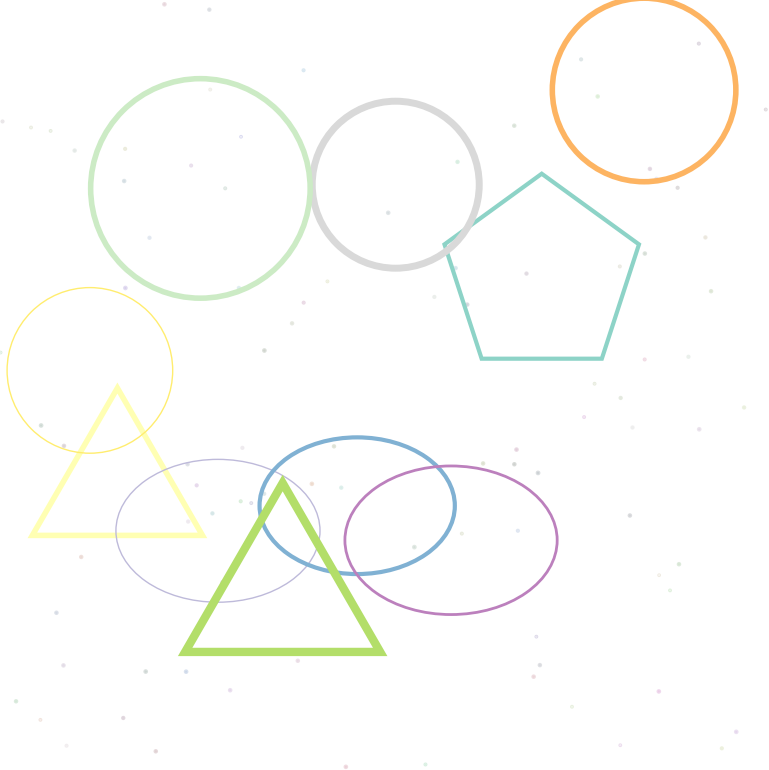[{"shape": "pentagon", "thickness": 1.5, "radius": 0.66, "center": [0.704, 0.642]}, {"shape": "triangle", "thickness": 2, "radius": 0.64, "center": [0.152, 0.368]}, {"shape": "oval", "thickness": 0.5, "radius": 0.66, "center": [0.283, 0.311]}, {"shape": "oval", "thickness": 1.5, "radius": 0.63, "center": [0.464, 0.343]}, {"shape": "circle", "thickness": 2, "radius": 0.6, "center": [0.836, 0.883]}, {"shape": "triangle", "thickness": 3, "radius": 0.73, "center": [0.367, 0.226]}, {"shape": "circle", "thickness": 2.5, "radius": 0.54, "center": [0.514, 0.76]}, {"shape": "oval", "thickness": 1, "radius": 0.69, "center": [0.586, 0.298]}, {"shape": "circle", "thickness": 2, "radius": 0.71, "center": [0.26, 0.755]}, {"shape": "circle", "thickness": 0.5, "radius": 0.54, "center": [0.117, 0.519]}]